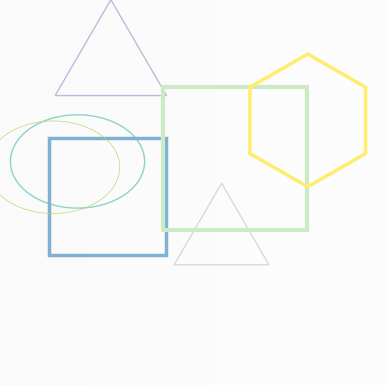[{"shape": "oval", "thickness": 1, "radius": 0.87, "center": [0.2, 0.581]}, {"shape": "triangle", "thickness": 1, "radius": 0.83, "center": [0.286, 0.835]}, {"shape": "square", "thickness": 2.5, "radius": 0.76, "center": [0.278, 0.49]}, {"shape": "oval", "thickness": 0.5, "radius": 0.86, "center": [0.137, 0.566]}, {"shape": "triangle", "thickness": 1, "radius": 0.71, "center": [0.572, 0.383]}, {"shape": "square", "thickness": 3, "radius": 0.93, "center": [0.607, 0.589]}, {"shape": "hexagon", "thickness": 2.5, "radius": 0.86, "center": [0.794, 0.687]}]